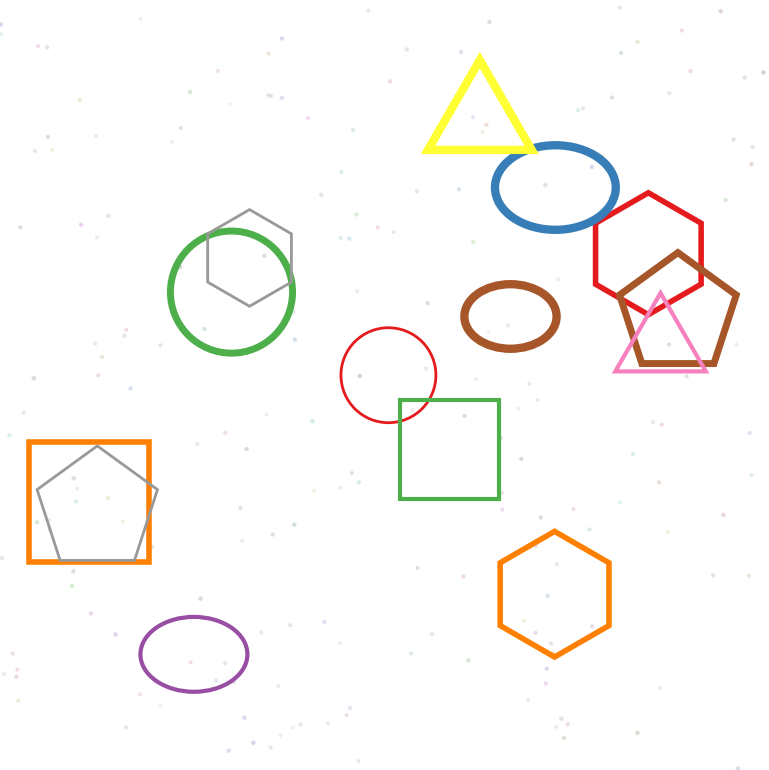[{"shape": "hexagon", "thickness": 2, "radius": 0.4, "center": [0.842, 0.671]}, {"shape": "circle", "thickness": 1, "radius": 0.31, "center": [0.504, 0.513]}, {"shape": "oval", "thickness": 3, "radius": 0.39, "center": [0.721, 0.756]}, {"shape": "circle", "thickness": 2.5, "radius": 0.4, "center": [0.301, 0.621]}, {"shape": "square", "thickness": 1.5, "radius": 0.32, "center": [0.583, 0.416]}, {"shape": "oval", "thickness": 1.5, "radius": 0.35, "center": [0.252, 0.15]}, {"shape": "hexagon", "thickness": 2, "radius": 0.41, "center": [0.72, 0.228]}, {"shape": "square", "thickness": 2, "radius": 0.39, "center": [0.116, 0.348]}, {"shape": "triangle", "thickness": 3, "radius": 0.39, "center": [0.623, 0.844]}, {"shape": "pentagon", "thickness": 2.5, "radius": 0.4, "center": [0.88, 0.592]}, {"shape": "oval", "thickness": 3, "radius": 0.3, "center": [0.663, 0.589]}, {"shape": "triangle", "thickness": 1.5, "radius": 0.34, "center": [0.858, 0.552]}, {"shape": "pentagon", "thickness": 1, "radius": 0.41, "center": [0.126, 0.339]}, {"shape": "hexagon", "thickness": 1, "radius": 0.31, "center": [0.324, 0.665]}]